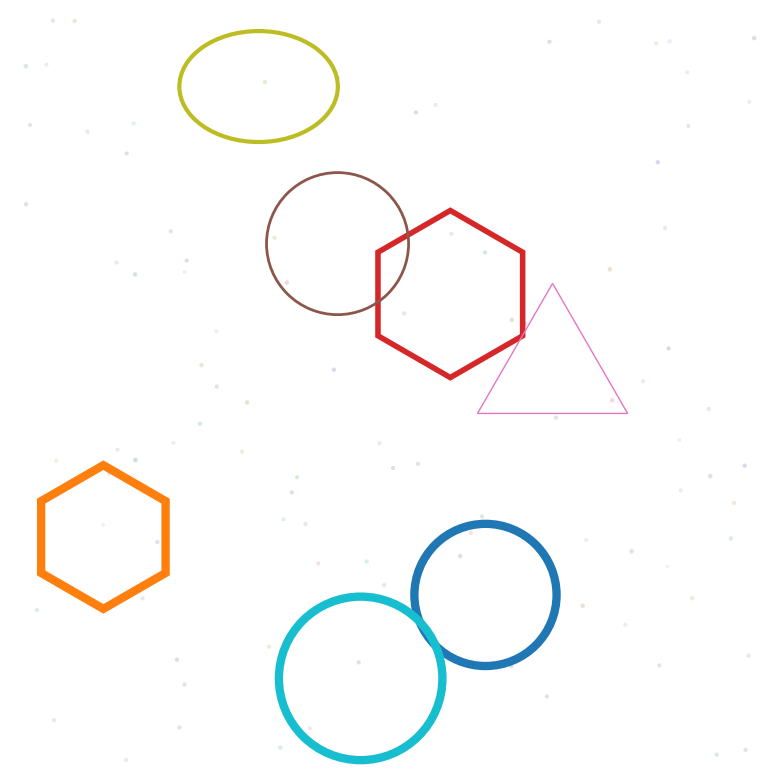[{"shape": "circle", "thickness": 3, "radius": 0.46, "center": [0.63, 0.227]}, {"shape": "hexagon", "thickness": 3, "radius": 0.47, "center": [0.134, 0.303]}, {"shape": "hexagon", "thickness": 2, "radius": 0.54, "center": [0.585, 0.618]}, {"shape": "circle", "thickness": 1, "radius": 0.46, "center": [0.438, 0.684]}, {"shape": "triangle", "thickness": 0.5, "radius": 0.56, "center": [0.718, 0.519]}, {"shape": "oval", "thickness": 1.5, "radius": 0.51, "center": [0.336, 0.888]}, {"shape": "circle", "thickness": 3, "radius": 0.53, "center": [0.468, 0.119]}]